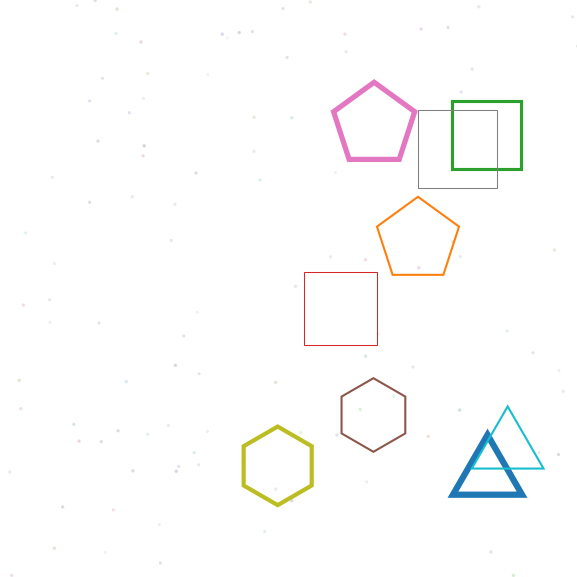[{"shape": "triangle", "thickness": 3, "radius": 0.35, "center": [0.844, 0.177]}, {"shape": "pentagon", "thickness": 1, "radius": 0.37, "center": [0.724, 0.584]}, {"shape": "square", "thickness": 1.5, "radius": 0.3, "center": [0.843, 0.765]}, {"shape": "square", "thickness": 0.5, "radius": 0.32, "center": [0.59, 0.465]}, {"shape": "hexagon", "thickness": 1, "radius": 0.32, "center": [0.647, 0.281]}, {"shape": "pentagon", "thickness": 2.5, "radius": 0.37, "center": [0.648, 0.783]}, {"shape": "square", "thickness": 0.5, "radius": 0.34, "center": [0.792, 0.741]}, {"shape": "hexagon", "thickness": 2, "radius": 0.34, "center": [0.481, 0.192]}, {"shape": "triangle", "thickness": 1, "radius": 0.36, "center": [0.879, 0.224]}]